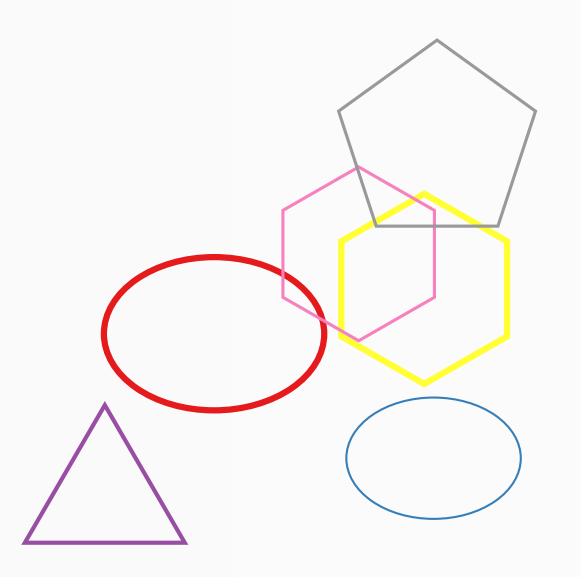[{"shape": "oval", "thickness": 3, "radius": 0.95, "center": [0.368, 0.421]}, {"shape": "oval", "thickness": 1, "radius": 0.75, "center": [0.746, 0.206]}, {"shape": "triangle", "thickness": 2, "radius": 0.79, "center": [0.18, 0.139]}, {"shape": "hexagon", "thickness": 3, "radius": 0.82, "center": [0.73, 0.499]}, {"shape": "hexagon", "thickness": 1.5, "radius": 0.75, "center": [0.617, 0.56]}, {"shape": "pentagon", "thickness": 1.5, "radius": 0.89, "center": [0.752, 0.752]}]